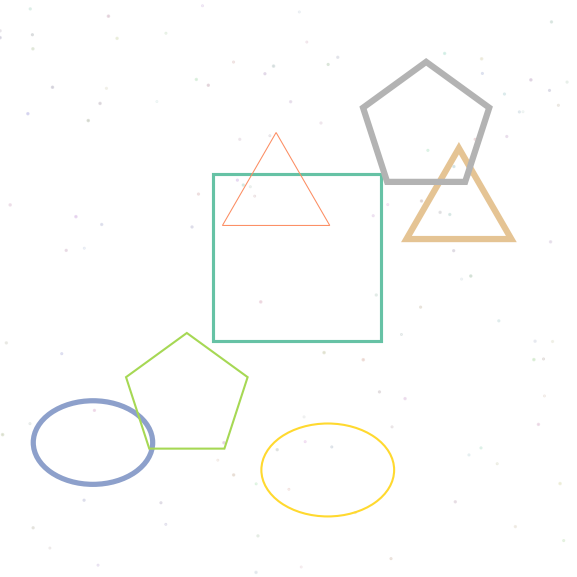[{"shape": "square", "thickness": 1.5, "radius": 0.72, "center": [0.515, 0.553]}, {"shape": "triangle", "thickness": 0.5, "radius": 0.54, "center": [0.478, 0.662]}, {"shape": "oval", "thickness": 2.5, "radius": 0.52, "center": [0.161, 0.233]}, {"shape": "pentagon", "thickness": 1, "radius": 0.55, "center": [0.324, 0.312]}, {"shape": "oval", "thickness": 1, "radius": 0.57, "center": [0.568, 0.185]}, {"shape": "triangle", "thickness": 3, "radius": 0.52, "center": [0.795, 0.638]}, {"shape": "pentagon", "thickness": 3, "radius": 0.57, "center": [0.738, 0.777]}]